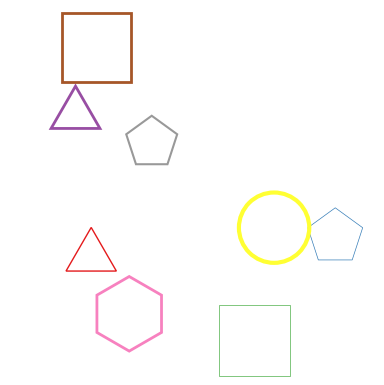[{"shape": "triangle", "thickness": 1, "radius": 0.38, "center": [0.237, 0.334]}, {"shape": "pentagon", "thickness": 0.5, "radius": 0.37, "center": [0.871, 0.385]}, {"shape": "square", "thickness": 0.5, "radius": 0.46, "center": [0.661, 0.115]}, {"shape": "triangle", "thickness": 2, "radius": 0.37, "center": [0.196, 0.703]}, {"shape": "circle", "thickness": 3, "radius": 0.46, "center": [0.712, 0.409]}, {"shape": "square", "thickness": 2, "radius": 0.45, "center": [0.251, 0.876]}, {"shape": "hexagon", "thickness": 2, "radius": 0.48, "center": [0.336, 0.185]}, {"shape": "pentagon", "thickness": 1.5, "radius": 0.35, "center": [0.394, 0.63]}]